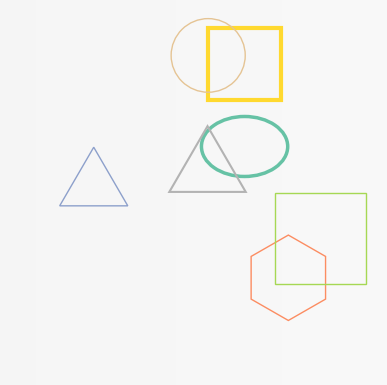[{"shape": "oval", "thickness": 2.5, "radius": 0.56, "center": [0.631, 0.62]}, {"shape": "hexagon", "thickness": 1, "radius": 0.55, "center": [0.744, 0.279]}, {"shape": "triangle", "thickness": 1, "radius": 0.51, "center": [0.242, 0.516]}, {"shape": "square", "thickness": 1, "radius": 0.59, "center": [0.827, 0.38]}, {"shape": "square", "thickness": 3, "radius": 0.47, "center": [0.63, 0.833]}, {"shape": "circle", "thickness": 1, "radius": 0.48, "center": [0.537, 0.856]}, {"shape": "triangle", "thickness": 1.5, "radius": 0.57, "center": [0.536, 0.558]}]